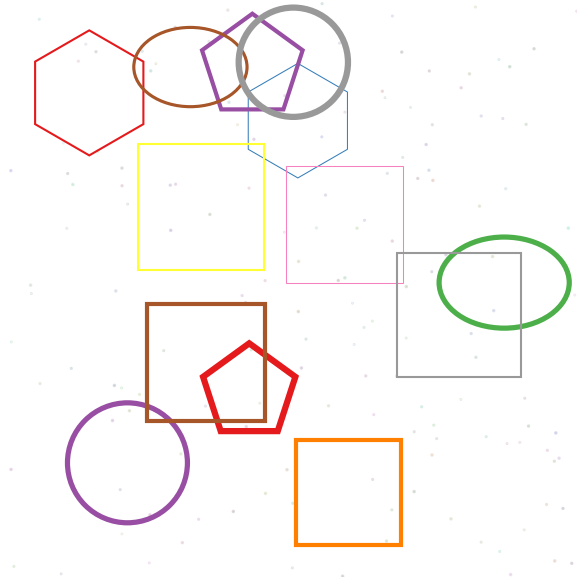[{"shape": "hexagon", "thickness": 1, "radius": 0.54, "center": [0.155, 0.838]}, {"shape": "pentagon", "thickness": 3, "radius": 0.42, "center": [0.432, 0.321]}, {"shape": "hexagon", "thickness": 0.5, "radius": 0.5, "center": [0.516, 0.79]}, {"shape": "oval", "thickness": 2.5, "radius": 0.56, "center": [0.873, 0.51]}, {"shape": "pentagon", "thickness": 2, "radius": 0.46, "center": [0.437, 0.884]}, {"shape": "circle", "thickness": 2.5, "radius": 0.52, "center": [0.221, 0.198]}, {"shape": "square", "thickness": 2, "radius": 0.45, "center": [0.603, 0.147]}, {"shape": "square", "thickness": 1, "radius": 0.55, "center": [0.348, 0.64]}, {"shape": "oval", "thickness": 1.5, "radius": 0.49, "center": [0.33, 0.883]}, {"shape": "square", "thickness": 2, "radius": 0.51, "center": [0.356, 0.371]}, {"shape": "square", "thickness": 0.5, "radius": 0.5, "center": [0.596, 0.611]}, {"shape": "square", "thickness": 1, "radius": 0.54, "center": [0.794, 0.454]}, {"shape": "circle", "thickness": 3, "radius": 0.47, "center": [0.508, 0.891]}]